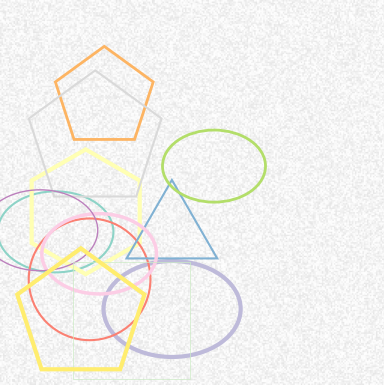[{"shape": "oval", "thickness": 1.5, "radius": 0.75, "center": [0.144, 0.398]}, {"shape": "hexagon", "thickness": 3, "radius": 0.81, "center": [0.223, 0.45]}, {"shape": "oval", "thickness": 3, "radius": 0.89, "center": [0.447, 0.197]}, {"shape": "circle", "thickness": 1.5, "radius": 0.79, "center": [0.233, 0.274]}, {"shape": "triangle", "thickness": 1.5, "radius": 0.68, "center": [0.446, 0.397]}, {"shape": "pentagon", "thickness": 2, "radius": 0.67, "center": [0.271, 0.746]}, {"shape": "oval", "thickness": 2, "radius": 0.67, "center": [0.556, 0.569]}, {"shape": "oval", "thickness": 2.5, "radius": 0.75, "center": [0.258, 0.341]}, {"shape": "pentagon", "thickness": 1.5, "radius": 0.91, "center": [0.247, 0.636]}, {"shape": "oval", "thickness": 1, "radius": 0.75, "center": [0.104, 0.402]}, {"shape": "square", "thickness": 0.5, "radius": 0.76, "center": [0.341, 0.167]}, {"shape": "pentagon", "thickness": 3, "radius": 0.87, "center": [0.21, 0.181]}]